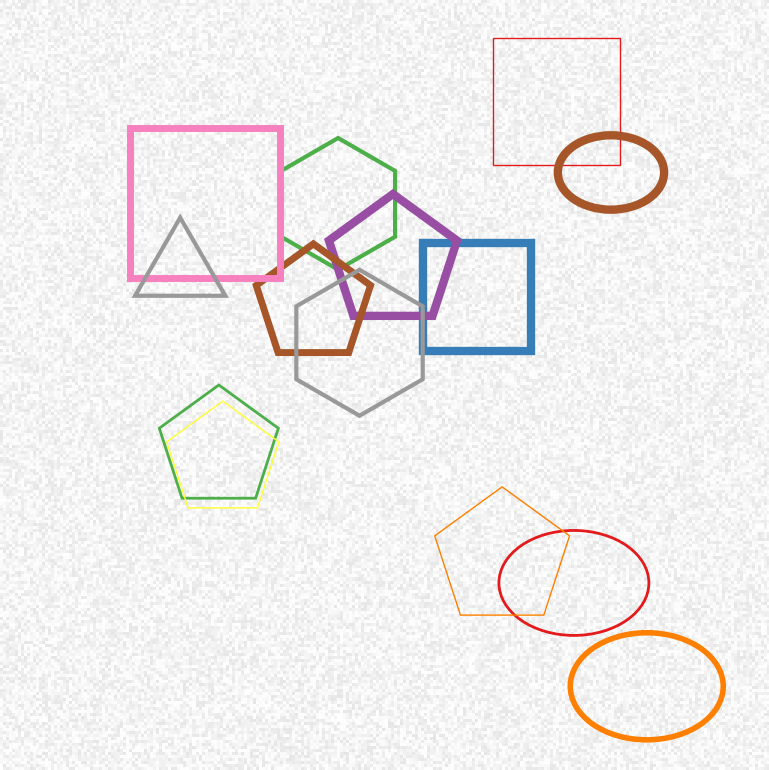[{"shape": "square", "thickness": 0.5, "radius": 0.41, "center": [0.723, 0.868]}, {"shape": "oval", "thickness": 1, "radius": 0.49, "center": [0.745, 0.243]}, {"shape": "square", "thickness": 3, "radius": 0.35, "center": [0.619, 0.615]}, {"shape": "hexagon", "thickness": 1.5, "radius": 0.43, "center": [0.439, 0.735]}, {"shape": "pentagon", "thickness": 1, "radius": 0.41, "center": [0.284, 0.419]}, {"shape": "pentagon", "thickness": 3, "radius": 0.44, "center": [0.51, 0.661]}, {"shape": "oval", "thickness": 2, "radius": 0.5, "center": [0.84, 0.109]}, {"shape": "pentagon", "thickness": 0.5, "radius": 0.46, "center": [0.652, 0.276]}, {"shape": "pentagon", "thickness": 0.5, "radius": 0.38, "center": [0.289, 0.402]}, {"shape": "pentagon", "thickness": 2.5, "radius": 0.39, "center": [0.407, 0.605]}, {"shape": "oval", "thickness": 3, "radius": 0.35, "center": [0.793, 0.776]}, {"shape": "square", "thickness": 2.5, "radius": 0.49, "center": [0.266, 0.736]}, {"shape": "triangle", "thickness": 1.5, "radius": 0.34, "center": [0.234, 0.65]}, {"shape": "hexagon", "thickness": 1.5, "radius": 0.47, "center": [0.467, 0.555]}]